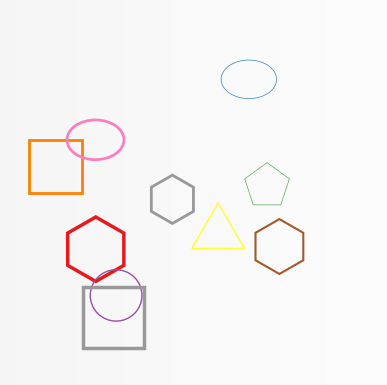[{"shape": "hexagon", "thickness": 2.5, "radius": 0.42, "center": [0.247, 0.353]}, {"shape": "oval", "thickness": 0.5, "radius": 0.36, "center": [0.642, 0.794]}, {"shape": "pentagon", "thickness": 0.5, "radius": 0.3, "center": [0.689, 0.517]}, {"shape": "circle", "thickness": 1, "radius": 0.33, "center": [0.3, 0.233]}, {"shape": "square", "thickness": 2, "radius": 0.34, "center": [0.143, 0.567]}, {"shape": "triangle", "thickness": 1, "radius": 0.39, "center": [0.563, 0.394]}, {"shape": "hexagon", "thickness": 1.5, "radius": 0.36, "center": [0.721, 0.36]}, {"shape": "oval", "thickness": 2, "radius": 0.37, "center": [0.246, 0.637]}, {"shape": "square", "thickness": 2.5, "radius": 0.39, "center": [0.293, 0.176]}, {"shape": "hexagon", "thickness": 2, "radius": 0.31, "center": [0.445, 0.482]}]